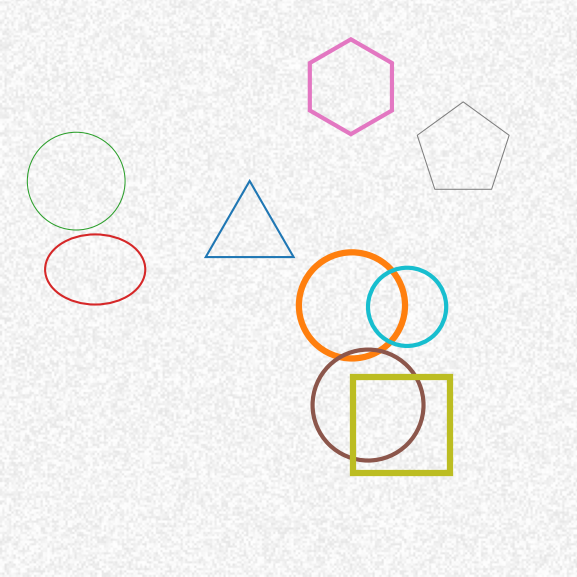[{"shape": "triangle", "thickness": 1, "radius": 0.44, "center": [0.432, 0.598]}, {"shape": "circle", "thickness": 3, "radius": 0.46, "center": [0.609, 0.47]}, {"shape": "circle", "thickness": 0.5, "radius": 0.42, "center": [0.132, 0.685]}, {"shape": "oval", "thickness": 1, "radius": 0.43, "center": [0.165, 0.533]}, {"shape": "circle", "thickness": 2, "radius": 0.48, "center": [0.637, 0.298]}, {"shape": "hexagon", "thickness": 2, "radius": 0.41, "center": [0.608, 0.849]}, {"shape": "pentagon", "thickness": 0.5, "radius": 0.42, "center": [0.802, 0.739]}, {"shape": "square", "thickness": 3, "radius": 0.42, "center": [0.695, 0.264]}, {"shape": "circle", "thickness": 2, "radius": 0.34, "center": [0.705, 0.468]}]